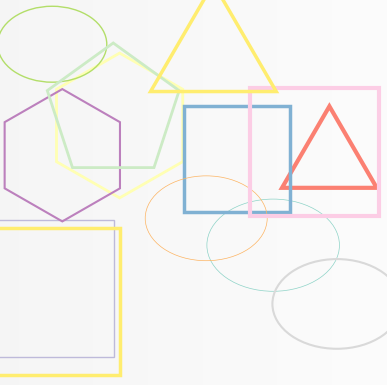[{"shape": "oval", "thickness": 0.5, "radius": 0.86, "center": [0.705, 0.363]}, {"shape": "hexagon", "thickness": 2, "radius": 0.94, "center": [0.309, 0.674]}, {"shape": "square", "thickness": 1, "radius": 0.89, "center": [0.116, 0.251]}, {"shape": "triangle", "thickness": 3, "radius": 0.71, "center": [0.85, 0.583]}, {"shape": "square", "thickness": 2.5, "radius": 0.69, "center": [0.611, 0.586]}, {"shape": "oval", "thickness": 0.5, "radius": 0.79, "center": [0.532, 0.433]}, {"shape": "oval", "thickness": 1, "radius": 0.7, "center": [0.135, 0.885]}, {"shape": "square", "thickness": 3, "radius": 0.83, "center": [0.812, 0.605]}, {"shape": "oval", "thickness": 1.5, "radius": 0.83, "center": [0.869, 0.211]}, {"shape": "hexagon", "thickness": 1.5, "radius": 0.86, "center": [0.161, 0.597]}, {"shape": "pentagon", "thickness": 2, "radius": 0.89, "center": [0.292, 0.709]}, {"shape": "triangle", "thickness": 2.5, "radius": 0.94, "center": [0.551, 0.856]}, {"shape": "square", "thickness": 2.5, "radius": 0.95, "center": [0.121, 0.216]}]